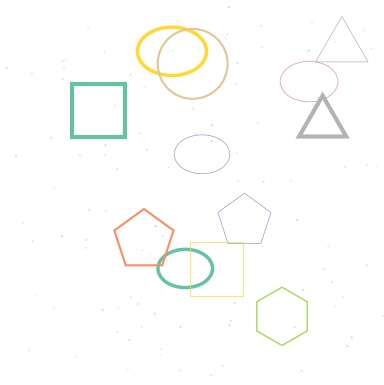[{"shape": "square", "thickness": 3, "radius": 0.35, "center": [0.256, 0.712]}, {"shape": "oval", "thickness": 2.5, "radius": 0.35, "center": [0.481, 0.303]}, {"shape": "pentagon", "thickness": 1.5, "radius": 0.4, "center": [0.374, 0.376]}, {"shape": "oval", "thickness": 0.5, "radius": 0.36, "center": [0.525, 0.599]}, {"shape": "pentagon", "thickness": 0.5, "radius": 0.36, "center": [0.635, 0.426]}, {"shape": "oval", "thickness": 0.5, "radius": 0.38, "center": [0.803, 0.788]}, {"shape": "hexagon", "thickness": 1, "radius": 0.38, "center": [0.733, 0.178]}, {"shape": "square", "thickness": 0.5, "radius": 0.35, "center": [0.562, 0.3]}, {"shape": "oval", "thickness": 2.5, "radius": 0.45, "center": [0.447, 0.867]}, {"shape": "circle", "thickness": 1.5, "radius": 0.45, "center": [0.5, 0.834]}, {"shape": "triangle", "thickness": 3, "radius": 0.35, "center": [0.838, 0.681]}, {"shape": "triangle", "thickness": 0.5, "radius": 0.39, "center": [0.888, 0.879]}]